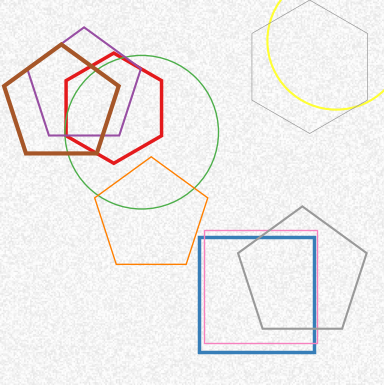[{"shape": "hexagon", "thickness": 2.5, "radius": 0.72, "center": [0.296, 0.719]}, {"shape": "square", "thickness": 2.5, "radius": 0.75, "center": [0.667, 0.236]}, {"shape": "circle", "thickness": 1, "radius": 1.0, "center": [0.368, 0.657]}, {"shape": "pentagon", "thickness": 1.5, "radius": 0.78, "center": [0.218, 0.774]}, {"shape": "pentagon", "thickness": 1, "radius": 0.77, "center": [0.393, 0.438]}, {"shape": "circle", "thickness": 1.5, "radius": 0.89, "center": [0.873, 0.894]}, {"shape": "pentagon", "thickness": 3, "radius": 0.78, "center": [0.159, 0.728]}, {"shape": "square", "thickness": 1, "radius": 0.73, "center": [0.677, 0.256]}, {"shape": "hexagon", "thickness": 0.5, "radius": 0.87, "center": [0.804, 0.827]}, {"shape": "pentagon", "thickness": 1.5, "radius": 0.88, "center": [0.785, 0.288]}]